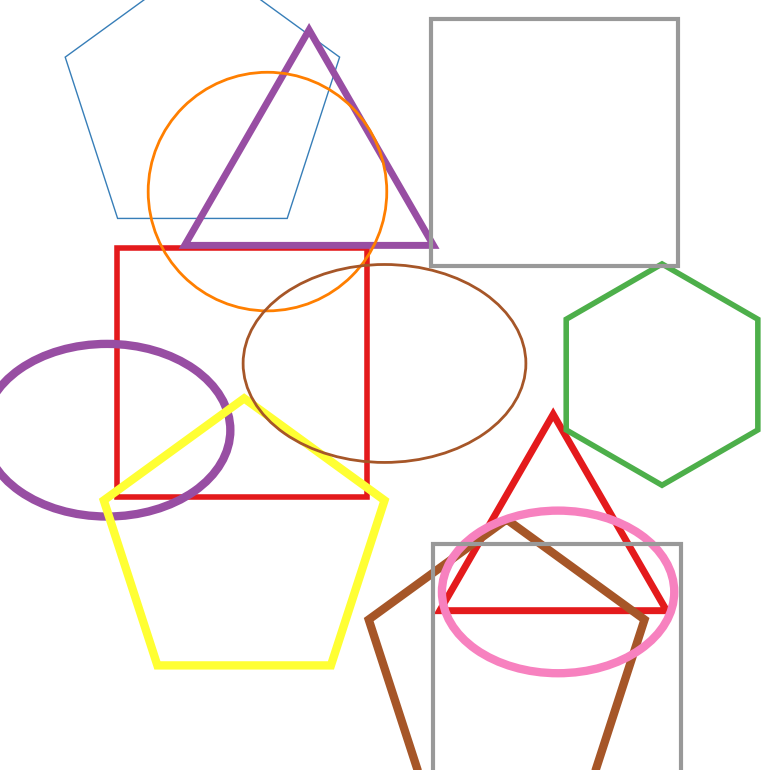[{"shape": "triangle", "thickness": 2.5, "radius": 0.85, "center": [0.718, 0.292]}, {"shape": "square", "thickness": 2, "radius": 0.81, "center": [0.314, 0.516]}, {"shape": "pentagon", "thickness": 0.5, "radius": 0.94, "center": [0.263, 0.868]}, {"shape": "hexagon", "thickness": 2, "radius": 0.72, "center": [0.86, 0.514]}, {"shape": "oval", "thickness": 3, "radius": 0.8, "center": [0.139, 0.441]}, {"shape": "triangle", "thickness": 2.5, "radius": 0.93, "center": [0.401, 0.775]}, {"shape": "circle", "thickness": 1, "radius": 0.77, "center": [0.347, 0.751]}, {"shape": "pentagon", "thickness": 3, "radius": 0.96, "center": [0.317, 0.291]}, {"shape": "oval", "thickness": 1, "radius": 0.92, "center": [0.499, 0.528]}, {"shape": "pentagon", "thickness": 3, "radius": 0.94, "center": [0.658, 0.137]}, {"shape": "oval", "thickness": 3, "radius": 0.75, "center": [0.725, 0.231]}, {"shape": "square", "thickness": 1.5, "radius": 0.81, "center": [0.723, 0.132]}, {"shape": "square", "thickness": 1.5, "radius": 0.8, "center": [0.72, 0.815]}]